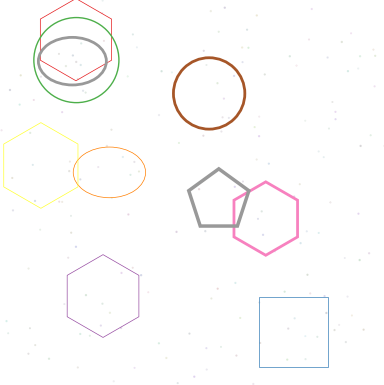[{"shape": "hexagon", "thickness": 0.5, "radius": 0.53, "center": [0.197, 0.897]}, {"shape": "square", "thickness": 0.5, "radius": 0.45, "center": [0.762, 0.138]}, {"shape": "circle", "thickness": 1, "radius": 0.55, "center": [0.198, 0.844]}, {"shape": "hexagon", "thickness": 0.5, "radius": 0.54, "center": [0.268, 0.231]}, {"shape": "oval", "thickness": 0.5, "radius": 0.47, "center": [0.284, 0.552]}, {"shape": "hexagon", "thickness": 0.5, "radius": 0.56, "center": [0.106, 0.57]}, {"shape": "circle", "thickness": 2, "radius": 0.46, "center": [0.543, 0.757]}, {"shape": "hexagon", "thickness": 2, "radius": 0.48, "center": [0.69, 0.432]}, {"shape": "pentagon", "thickness": 2.5, "radius": 0.41, "center": [0.568, 0.479]}, {"shape": "oval", "thickness": 2, "radius": 0.44, "center": [0.188, 0.841]}]